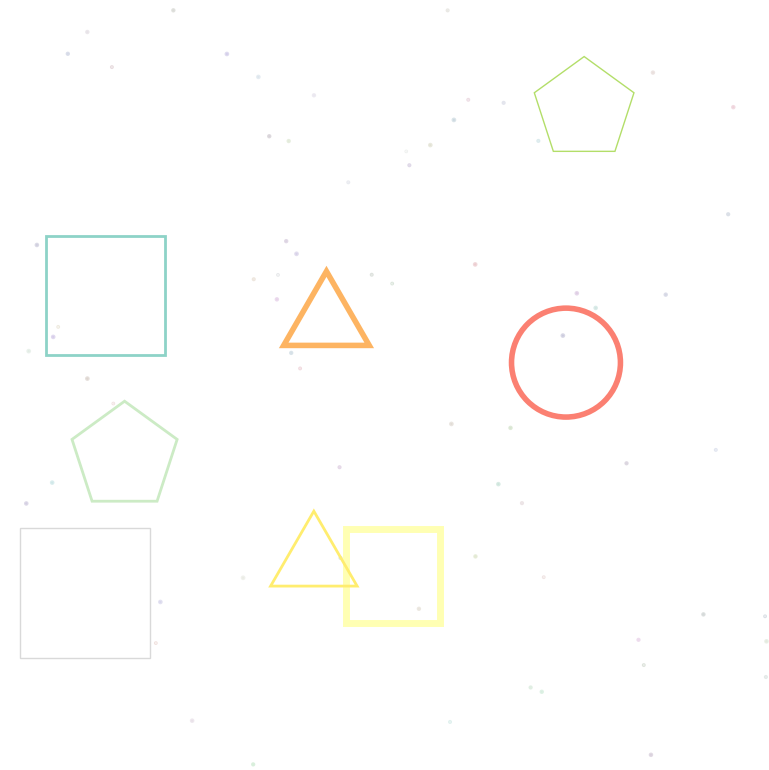[{"shape": "square", "thickness": 1, "radius": 0.39, "center": [0.137, 0.616]}, {"shape": "square", "thickness": 2.5, "radius": 0.31, "center": [0.51, 0.252]}, {"shape": "circle", "thickness": 2, "radius": 0.35, "center": [0.735, 0.529]}, {"shape": "triangle", "thickness": 2, "radius": 0.32, "center": [0.424, 0.583]}, {"shape": "pentagon", "thickness": 0.5, "radius": 0.34, "center": [0.759, 0.858]}, {"shape": "square", "thickness": 0.5, "radius": 0.42, "center": [0.11, 0.23]}, {"shape": "pentagon", "thickness": 1, "radius": 0.36, "center": [0.162, 0.407]}, {"shape": "triangle", "thickness": 1, "radius": 0.32, "center": [0.408, 0.271]}]